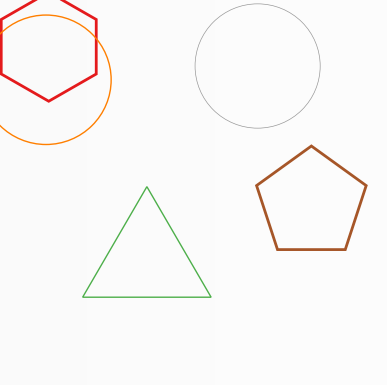[{"shape": "hexagon", "thickness": 2, "radius": 0.71, "center": [0.126, 0.879]}, {"shape": "triangle", "thickness": 1, "radius": 0.96, "center": [0.379, 0.324]}, {"shape": "circle", "thickness": 1, "radius": 0.84, "center": [0.119, 0.793]}, {"shape": "pentagon", "thickness": 2, "radius": 0.74, "center": [0.804, 0.472]}, {"shape": "circle", "thickness": 0.5, "radius": 0.81, "center": [0.665, 0.829]}]